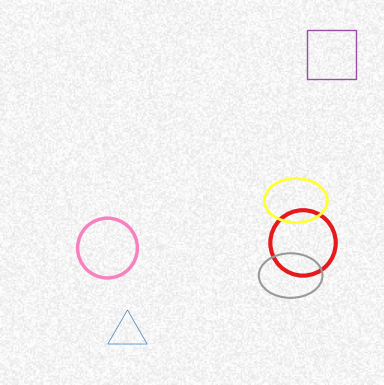[{"shape": "circle", "thickness": 3, "radius": 0.42, "center": [0.787, 0.369]}, {"shape": "triangle", "thickness": 0.5, "radius": 0.3, "center": [0.331, 0.136]}, {"shape": "square", "thickness": 1, "radius": 0.32, "center": [0.861, 0.857]}, {"shape": "oval", "thickness": 2, "radius": 0.41, "center": [0.769, 0.479]}, {"shape": "circle", "thickness": 2.5, "radius": 0.39, "center": [0.279, 0.356]}, {"shape": "oval", "thickness": 1.5, "radius": 0.41, "center": [0.755, 0.284]}]